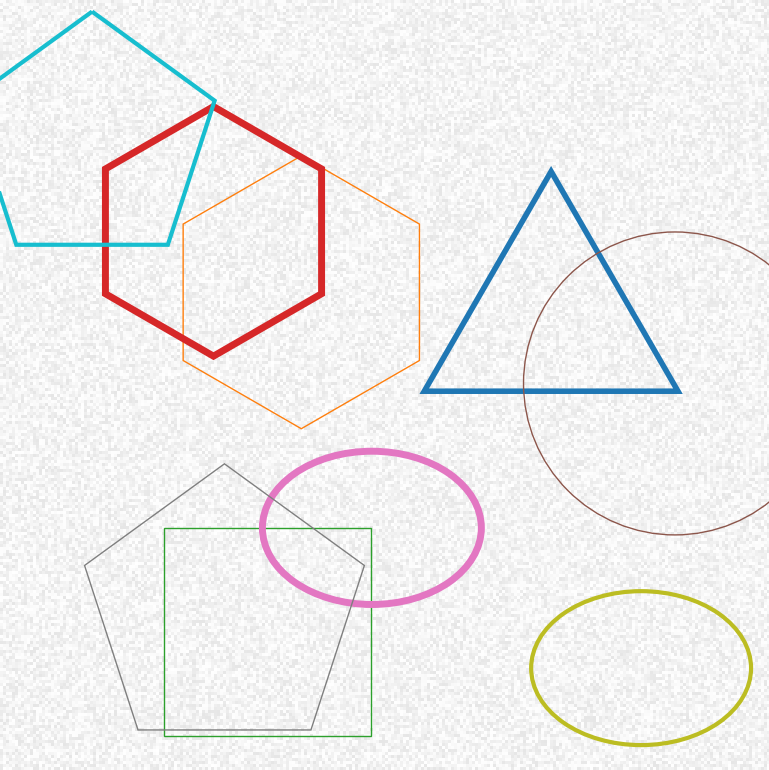[{"shape": "triangle", "thickness": 2, "radius": 0.95, "center": [0.716, 0.587]}, {"shape": "hexagon", "thickness": 0.5, "radius": 0.89, "center": [0.391, 0.62]}, {"shape": "square", "thickness": 0.5, "radius": 0.67, "center": [0.347, 0.179]}, {"shape": "hexagon", "thickness": 2.5, "radius": 0.81, "center": [0.277, 0.7]}, {"shape": "circle", "thickness": 0.5, "radius": 0.98, "center": [0.877, 0.502]}, {"shape": "oval", "thickness": 2.5, "radius": 0.71, "center": [0.483, 0.314]}, {"shape": "pentagon", "thickness": 0.5, "radius": 0.96, "center": [0.292, 0.207]}, {"shape": "oval", "thickness": 1.5, "radius": 0.71, "center": [0.833, 0.132]}, {"shape": "pentagon", "thickness": 1.5, "radius": 0.84, "center": [0.12, 0.818]}]